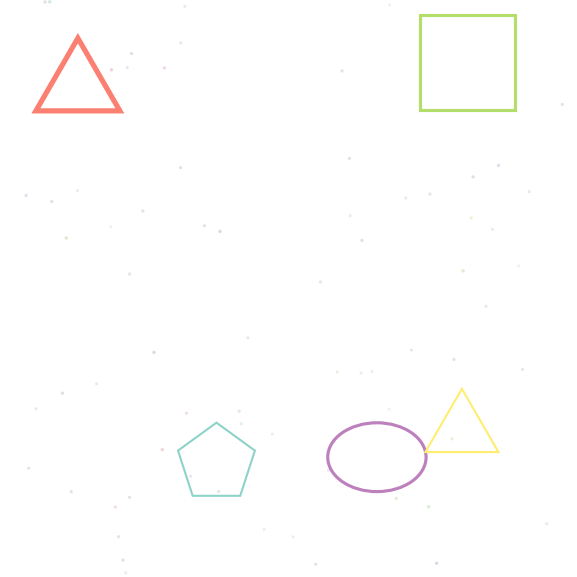[{"shape": "pentagon", "thickness": 1, "radius": 0.35, "center": [0.375, 0.197]}, {"shape": "triangle", "thickness": 2.5, "radius": 0.42, "center": [0.135, 0.849]}, {"shape": "square", "thickness": 1.5, "radius": 0.41, "center": [0.809, 0.892]}, {"shape": "oval", "thickness": 1.5, "radius": 0.43, "center": [0.653, 0.207]}, {"shape": "triangle", "thickness": 1, "radius": 0.37, "center": [0.8, 0.253]}]